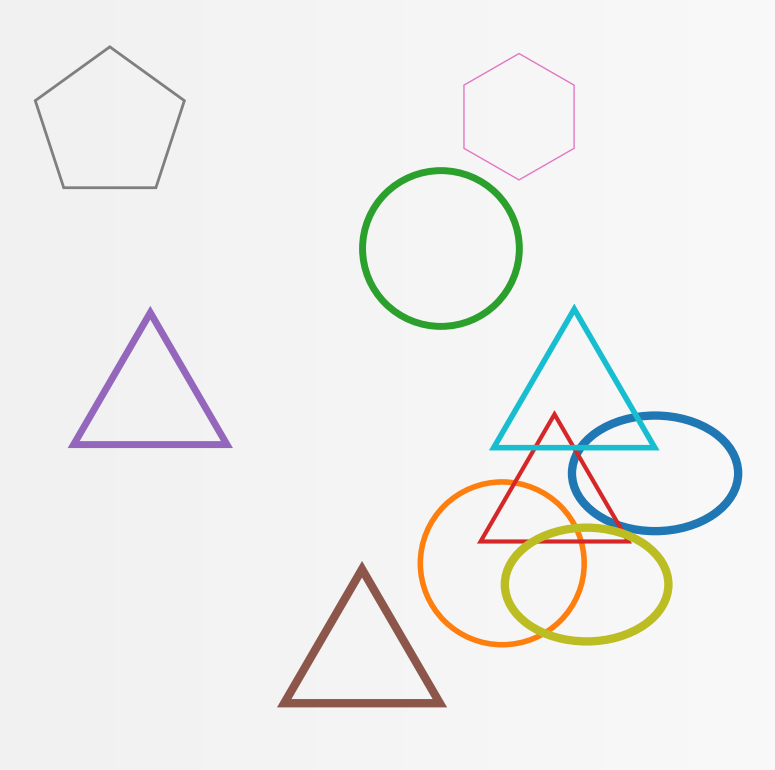[{"shape": "oval", "thickness": 3, "radius": 0.54, "center": [0.845, 0.385]}, {"shape": "circle", "thickness": 2, "radius": 0.53, "center": [0.648, 0.268]}, {"shape": "circle", "thickness": 2.5, "radius": 0.51, "center": [0.569, 0.677]}, {"shape": "triangle", "thickness": 1.5, "radius": 0.55, "center": [0.715, 0.352]}, {"shape": "triangle", "thickness": 2.5, "radius": 0.57, "center": [0.194, 0.48]}, {"shape": "triangle", "thickness": 3, "radius": 0.58, "center": [0.467, 0.145]}, {"shape": "hexagon", "thickness": 0.5, "radius": 0.41, "center": [0.67, 0.848]}, {"shape": "pentagon", "thickness": 1, "radius": 0.51, "center": [0.142, 0.838]}, {"shape": "oval", "thickness": 3, "radius": 0.53, "center": [0.757, 0.241]}, {"shape": "triangle", "thickness": 2, "radius": 0.6, "center": [0.741, 0.479]}]